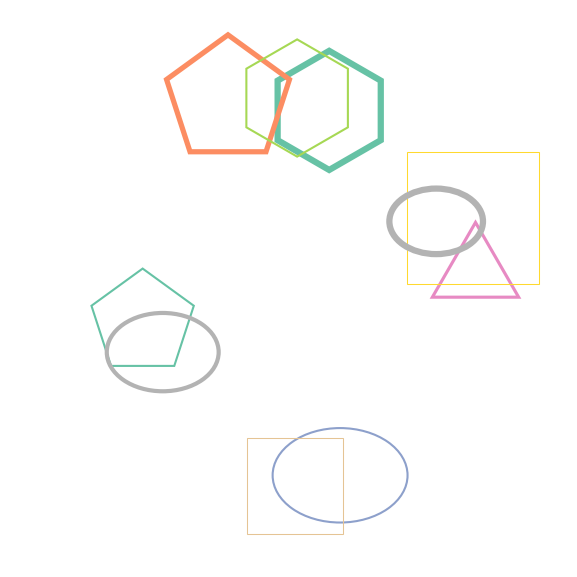[{"shape": "hexagon", "thickness": 3, "radius": 0.52, "center": [0.57, 0.808]}, {"shape": "pentagon", "thickness": 1, "radius": 0.47, "center": [0.247, 0.441]}, {"shape": "pentagon", "thickness": 2.5, "radius": 0.56, "center": [0.395, 0.827]}, {"shape": "oval", "thickness": 1, "radius": 0.58, "center": [0.589, 0.176]}, {"shape": "triangle", "thickness": 1.5, "radius": 0.43, "center": [0.823, 0.528]}, {"shape": "hexagon", "thickness": 1, "radius": 0.51, "center": [0.515, 0.829]}, {"shape": "square", "thickness": 0.5, "radius": 0.57, "center": [0.819, 0.621]}, {"shape": "square", "thickness": 0.5, "radius": 0.42, "center": [0.511, 0.157]}, {"shape": "oval", "thickness": 2, "radius": 0.48, "center": [0.282, 0.389]}, {"shape": "oval", "thickness": 3, "radius": 0.41, "center": [0.755, 0.616]}]